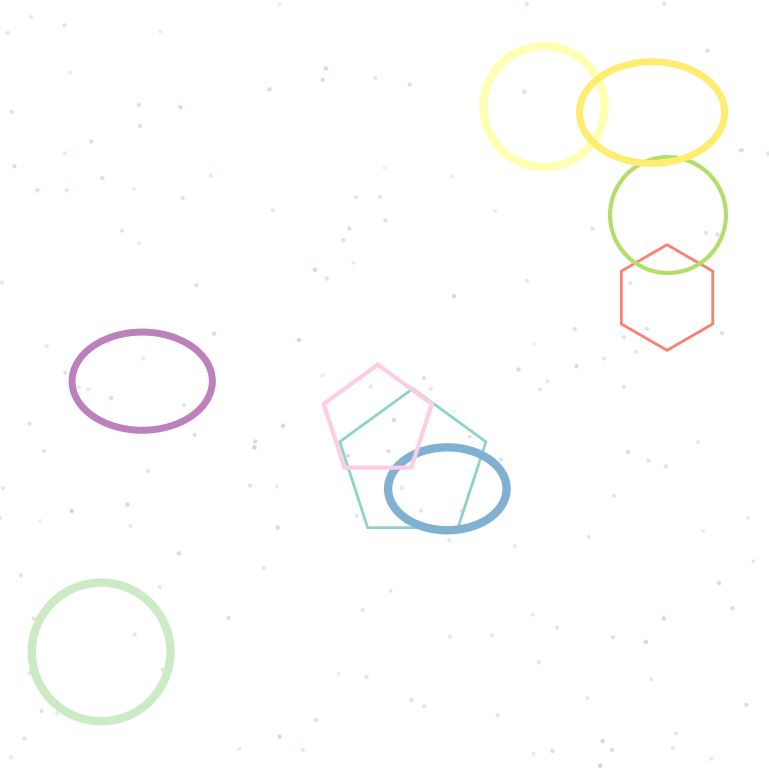[{"shape": "pentagon", "thickness": 1, "radius": 0.5, "center": [0.536, 0.395]}, {"shape": "circle", "thickness": 3, "radius": 0.39, "center": [0.706, 0.862]}, {"shape": "hexagon", "thickness": 1, "radius": 0.34, "center": [0.866, 0.614]}, {"shape": "oval", "thickness": 3, "radius": 0.38, "center": [0.581, 0.365]}, {"shape": "circle", "thickness": 1.5, "radius": 0.38, "center": [0.868, 0.721]}, {"shape": "pentagon", "thickness": 1.5, "radius": 0.37, "center": [0.491, 0.452]}, {"shape": "oval", "thickness": 2.5, "radius": 0.46, "center": [0.185, 0.505]}, {"shape": "circle", "thickness": 3, "radius": 0.45, "center": [0.131, 0.153]}, {"shape": "oval", "thickness": 2.5, "radius": 0.47, "center": [0.847, 0.854]}]